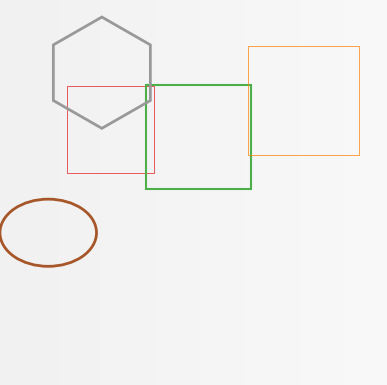[{"shape": "square", "thickness": 0.5, "radius": 0.57, "center": [0.286, 0.663]}, {"shape": "square", "thickness": 1.5, "radius": 0.68, "center": [0.511, 0.644]}, {"shape": "square", "thickness": 0.5, "radius": 0.71, "center": [0.783, 0.739]}, {"shape": "oval", "thickness": 2, "radius": 0.62, "center": [0.124, 0.395]}, {"shape": "hexagon", "thickness": 2, "radius": 0.72, "center": [0.263, 0.811]}]